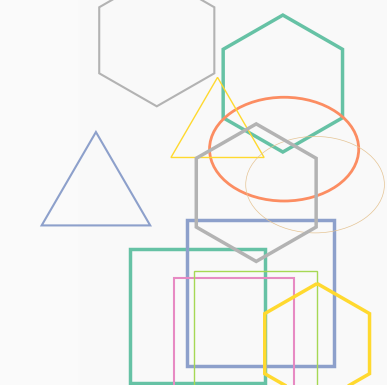[{"shape": "hexagon", "thickness": 2.5, "radius": 0.89, "center": [0.73, 0.783]}, {"shape": "square", "thickness": 2.5, "radius": 0.87, "center": [0.51, 0.179]}, {"shape": "oval", "thickness": 2, "radius": 0.96, "center": [0.733, 0.613]}, {"shape": "triangle", "thickness": 1.5, "radius": 0.81, "center": [0.248, 0.495]}, {"shape": "square", "thickness": 2.5, "radius": 0.95, "center": [0.672, 0.239]}, {"shape": "square", "thickness": 1.5, "radius": 0.77, "center": [0.605, 0.124]}, {"shape": "square", "thickness": 1, "radius": 0.79, "center": [0.659, 0.139]}, {"shape": "hexagon", "thickness": 2.5, "radius": 0.78, "center": [0.818, 0.107]}, {"shape": "triangle", "thickness": 1, "radius": 0.69, "center": [0.561, 0.66]}, {"shape": "oval", "thickness": 0.5, "radius": 0.89, "center": [0.813, 0.52]}, {"shape": "hexagon", "thickness": 1.5, "radius": 0.86, "center": [0.405, 0.895]}, {"shape": "hexagon", "thickness": 2.5, "radius": 0.89, "center": [0.661, 0.5]}]